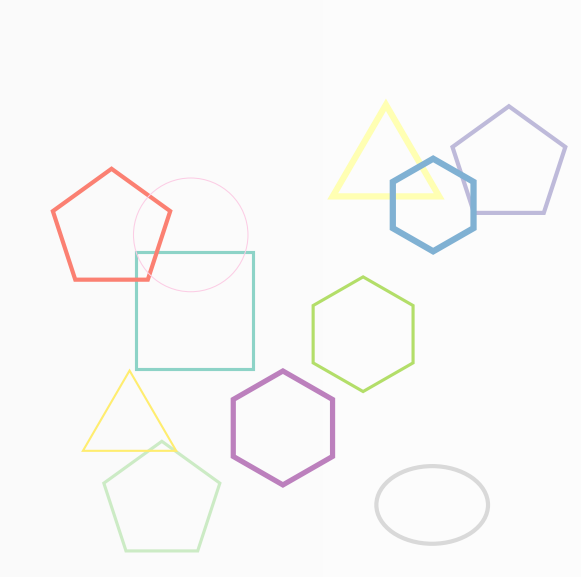[{"shape": "square", "thickness": 1.5, "radius": 0.5, "center": [0.335, 0.461]}, {"shape": "triangle", "thickness": 3, "radius": 0.53, "center": [0.664, 0.712]}, {"shape": "pentagon", "thickness": 2, "radius": 0.51, "center": [0.876, 0.713]}, {"shape": "pentagon", "thickness": 2, "radius": 0.53, "center": [0.192, 0.601]}, {"shape": "hexagon", "thickness": 3, "radius": 0.4, "center": [0.745, 0.644]}, {"shape": "hexagon", "thickness": 1.5, "radius": 0.5, "center": [0.625, 0.42]}, {"shape": "circle", "thickness": 0.5, "radius": 0.49, "center": [0.328, 0.592]}, {"shape": "oval", "thickness": 2, "radius": 0.48, "center": [0.744, 0.125]}, {"shape": "hexagon", "thickness": 2.5, "radius": 0.49, "center": [0.487, 0.258]}, {"shape": "pentagon", "thickness": 1.5, "radius": 0.52, "center": [0.278, 0.13]}, {"shape": "triangle", "thickness": 1, "radius": 0.46, "center": [0.223, 0.265]}]